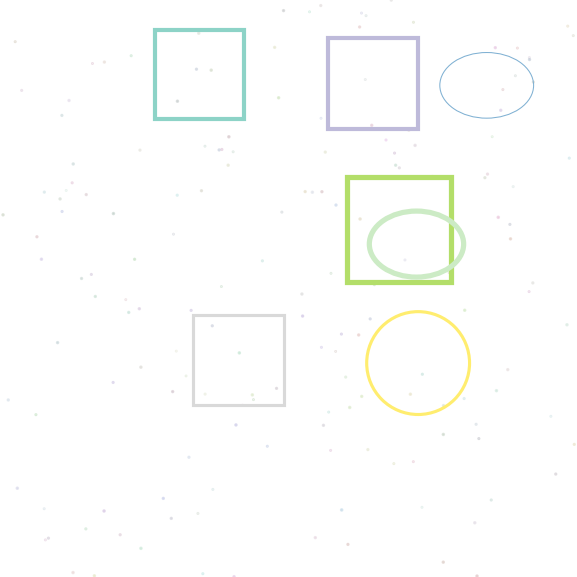[{"shape": "square", "thickness": 2, "radius": 0.38, "center": [0.345, 0.87]}, {"shape": "square", "thickness": 2, "radius": 0.39, "center": [0.646, 0.855]}, {"shape": "oval", "thickness": 0.5, "radius": 0.41, "center": [0.843, 0.851]}, {"shape": "square", "thickness": 2.5, "radius": 0.45, "center": [0.691, 0.602]}, {"shape": "square", "thickness": 1.5, "radius": 0.39, "center": [0.413, 0.376]}, {"shape": "oval", "thickness": 2.5, "radius": 0.41, "center": [0.721, 0.576]}, {"shape": "circle", "thickness": 1.5, "radius": 0.45, "center": [0.724, 0.37]}]